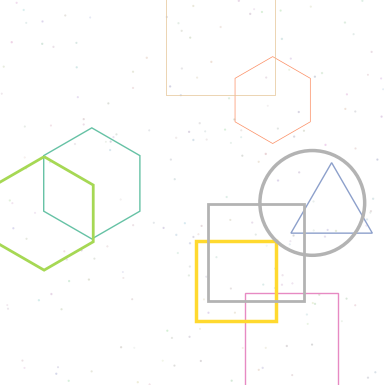[{"shape": "hexagon", "thickness": 1, "radius": 0.72, "center": [0.238, 0.524]}, {"shape": "hexagon", "thickness": 0.5, "radius": 0.56, "center": [0.708, 0.74]}, {"shape": "triangle", "thickness": 1, "radius": 0.61, "center": [0.861, 0.455]}, {"shape": "square", "thickness": 1, "radius": 0.6, "center": [0.758, 0.118]}, {"shape": "hexagon", "thickness": 2, "radius": 0.74, "center": [0.115, 0.446]}, {"shape": "square", "thickness": 2.5, "radius": 0.52, "center": [0.612, 0.27]}, {"shape": "square", "thickness": 0.5, "radius": 0.7, "center": [0.573, 0.895]}, {"shape": "circle", "thickness": 2.5, "radius": 0.68, "center": [0.811, 0.473]}, {"shape": "square", "thickness": 2, "radius": 0.63, "center": [0.665, 0.345]}]